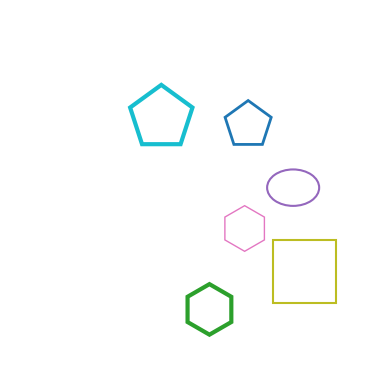[{"shape": "pentagon", "thickness": 2, "radius": 0.31, "center": [0.645, 0.676]}, {"shape": "hexagon", "thickness": 3, "radius": 0.33, "center": [0.544, 0.196]}, {"shape": "oval", "thickness": 1.5, "radius": 0.34, "center": [0.761, 0.513]}, {"shape": "hexagon", "thickness": 1, "radius": 0.3, "center": [0.635, 0.407]}, {"shape": "square", "thickness": 1.5, "radius": 0.41, "center": [0.79, 0.294]}, {"shape": "pentagon", "thickness": 3, "radius": 0.43, "center": [0.419, 0.694]}]